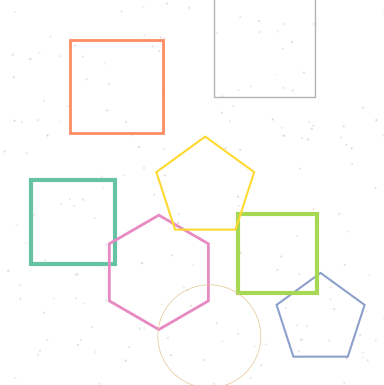[{"shape": "square", "thickness": 3, "radius": 0.54, "center": [0.19, 0.424]}, {"shape": "square", "thickness": 2, "radius": 0.6, "center": [0.302, 0.776]}, {"shape": "pentagon", "thickness": 1.5, "radius": 0.6, "center": [0.833, 0.171]}, {"shape": "hexagon", "thickness": 2, "radius": 0.74, "center": [0.413, 0.293]}, {"shape": "square", "thickness": 3, "radius": 0.51, "center": [0.72, 0.343]}, {"shape": "pentagon", "thickness": 1.5, "radius": 0.67, "center": [0.533, 0.512]}, {"shape": "circle", "thickness": 0.5, "radius": 0.67, "center": [0.544, 0.127]}, {"shape": "square", "thickness": 1, "radius": 0.65, "center": [0.687, 0.878]}]